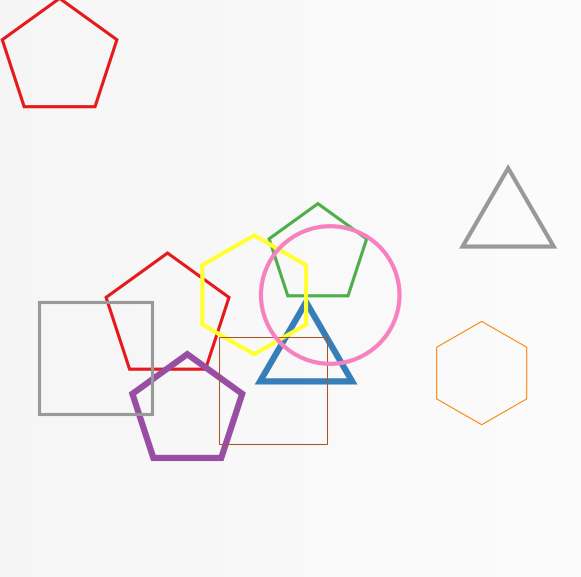[{"shape": "pentagon", "thickness": 1.5, "radius": 0.56, "center": [0.288, 0.45]}, {"shape": "pentagon", "thickness": 1.5, "radius": 0.52, "center": [0.103, 0.898]}, {"shape": "triangle", "thickness": 3, "radius": 0.46, "center": [0.527, 0.384]}, {"shape": "pentagon", "thickness": 1.5, "radius": 0.44, "center": [0.547, 0.558]}, {"shape": "pentagon", "thickness": 3, "radius": 0.5, "center": [0.322, 0.287]}, {"shape": "hexagon", "thickness": 0.5, "radius": 0.45, "center": [0.829, 0.353]}, {"shape": "hexagon", "thickness": 2, "radius": 0.51, "center": [0.437, 0.489]}, {"shape": "square", "thickness": 0.5, "radius": 0.47, "center": [0.47, 0.323]}, {"shape": "circle", "thickness": 2, "radius": 0.6, "center": [0.568, 0.488]}, {"shape": "square", "thickness": 1.5, "radius": 0.49, "center": [0.165, 0.379]}, {"shape": "triangle", "thickness": 2, "radius": 0.45, "center": [0.874, 0.617]}]